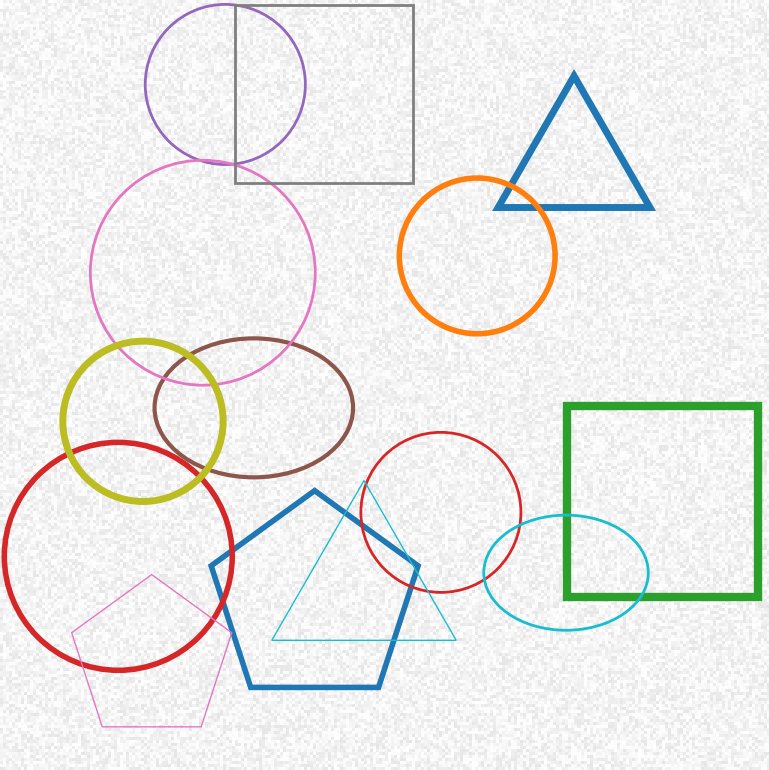[{"shape": "triangle", "thickness": 2.5, "radius": 0.57, "center": [0.746, 0.787]}, {"shape": "pentagon", "thickness": 2, "radius": 0.71, "center": [0.409, 0.222]}, {"shape": "circle", "thickness": 2, "radius": 0.51, "center": [0.62, 0.668]}, {"shape": "square", "thickness": 3, "radius": 0.62, "center": [0.861, 0.349]}, {"shape": "circle", "thickness": 2, "radius": 0.74, "center": [0.154, 0.278]}, {"shape": "circle", "thickness": 1, "radius": 0.52, "center": [0.573, 0.335]}, {"shape": "circle", "thickness": 1, "radius": 0.52, "center": [0.293, 0.89]}, {"shape": "oval", "thickness": 1.5, "radius": 0.64, "center": [0.33, 0.47]}, {"shape": "circle", "thickness": 1, "radius": 0.73, "center": [0.263, 0.646]}, {"shape": "pentagon", "thickness": 0.5, "radius": 0.55, "center": [0.197, 0.144]}, {"shape": "square", "thickness": 1, "radius": 0.58, "center": [0.42, 0.878]}, {"shape": "circle", "thickness": 2.5, "radius": 0.52, "center": [0.186, 0.453]}, {"shape": "triangle", "thickness": 0.5, "radius": 0.69, "center": [0.473, 0.238]}, {"shape": "oval", "thickness": 1, "radius": 0.53, "center": [0.735, 0.256]}]